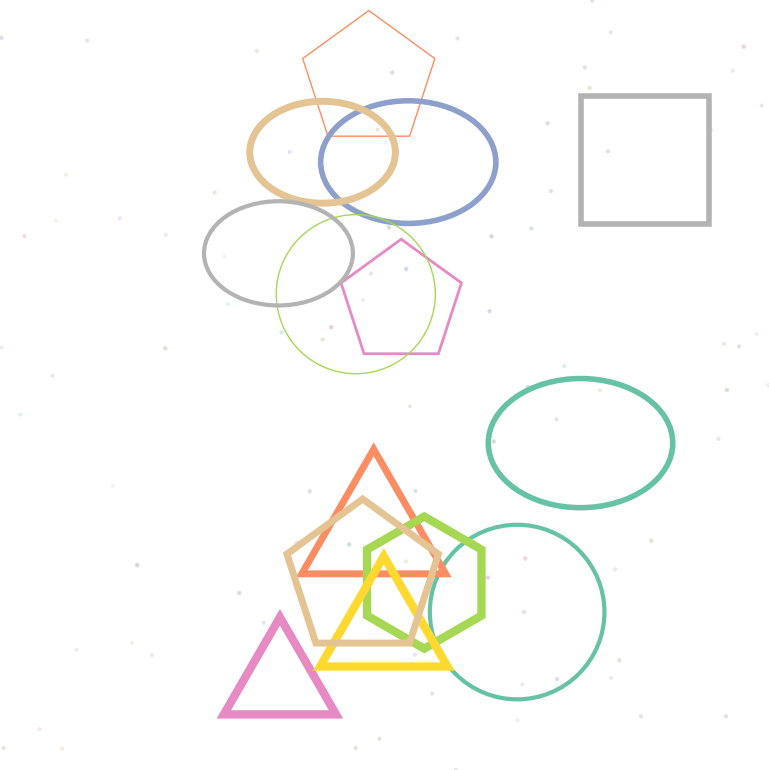[{"shape": "circle", "thickness": 1.5, "radius": 0.57, "center": [0.672, 0.205]}, {"shape": "oval", "thickness": 2, "radius": 0.6, "center": [0.754, 0.425]}, {"shape": "pentagon", "thickness": 0.5, "radius": 0.45, "center": [0.479, 0.896]}, {"shape": "triangle", "thickness": 2.5, "radius": 0.54, "center": [0.485, 0.309]}, {"shape": "oval", "thickness": 2, "radius": 0.57, "center": [0.53, 0.789]}, {"shape": "triangle", "thickness": 3, "radius": 0.42, "center": [0.364, 0.114]}, {"shape": "pentagon", "thickness": 1, "radius": 0.41, "center": [0.521, 0.607]}, {"shape": "circle", "thickness": 0.5, "radius": 0.52, "center": [0.462, 0.618]}, {"shape": "hexagon", "thickness": 3, "radius": 0.43, "center": [0.551, 0.243]}, {"shape": "triangle", "thickness": 3, "radius": 0.48, "center": [0.498, 0.182]}, {"shape": "pentagon", "thickness": 2.5, "radius": 0.52, "center": [0.471, 0.248]}, {"shape": "oval", "thickness": 2.5, "radius": 0.47, "center": [0.419, 0.802]}, {"shape": "oval", "thickness": 1.5, "radius": 0.48, "center": [0.362, 0.671]}, {"shape": "square", "thickness": 2, "radius": 0.42, "center": [0.838, 0.793]}]